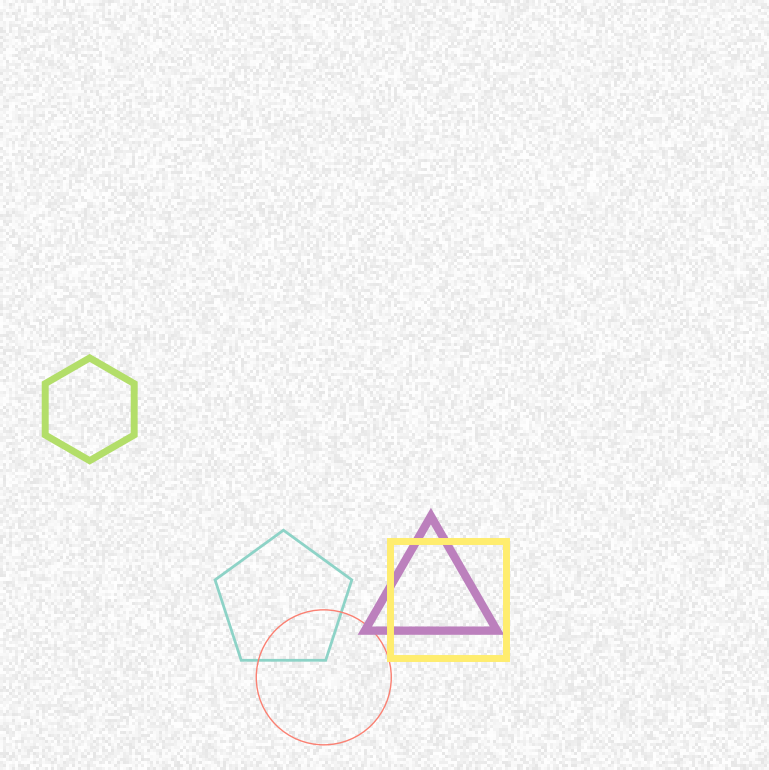[{"shape": "pentagon", "thickness": 1, "radius": 0.47, "center": [0.368, 0.218]}, {"shape": "circle", "thickness": 0.5, "radius": 0.44, "center": [0.42, 0.12]}, {"shape": "hexagon", "thickness": 2.5, "radius": 0.33, "center": [0.116, 0.468]}, {"shape": "triangle", "thickness": 3, "radius": 0.5, "center": [0.56, 0.231]}, {"shape": "square", "thickness": 2.5, "radius": 0.38, "center": [0.581, 0.222]}]